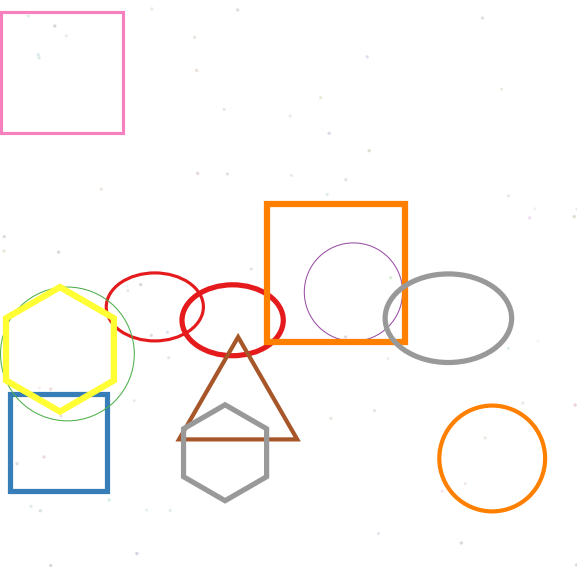[{"shape": "oval", "thickness": 2.5, "radius": 0.44, "center": [0.403, 0.445]}, {"shape": "oval", "thickness": 1.5, "radius": 0.42, "center": [0.268, 0.468]}, {"shape": "square", "thickness": 2.5, "radius": 0.42, "center": [0.102, 0.233]}, {"shape": "circle", "thickness": 0.5, "radius": 0.58, "center": [0.117, 0.386]}, {"shape": "circle", "thickness": 0.5, "radius": 0.43, "center": [0.612, 0.493]}, {"shape": "circle", "thickness": 2, "radius": 0.46, "center": [0.852, 0.205]}, {"shape": "square", "thickness": 3, "radius": 0.6, "center": [0.583, 0.527]}, {"shape": "hexagon", "thickness": 3, "radius": 0.54, "center": [0.104, 0.394]}, {"shape": "triangle", "thickness": 2, "radius": 0.59, "center": [0.412, 0.297]}, {"shape": "square", "thickness": 1.5, "radius": 0.53, "center": [0.107, 0.874]}, {"shape": "hexagon", "thickness": 2.5, "radius": 0.42, "center": [0.39, 0.215]}, {"shape": "oval", "thickness": 2.5, "radius": 0.55, "center": [0.776, 0.448]}]